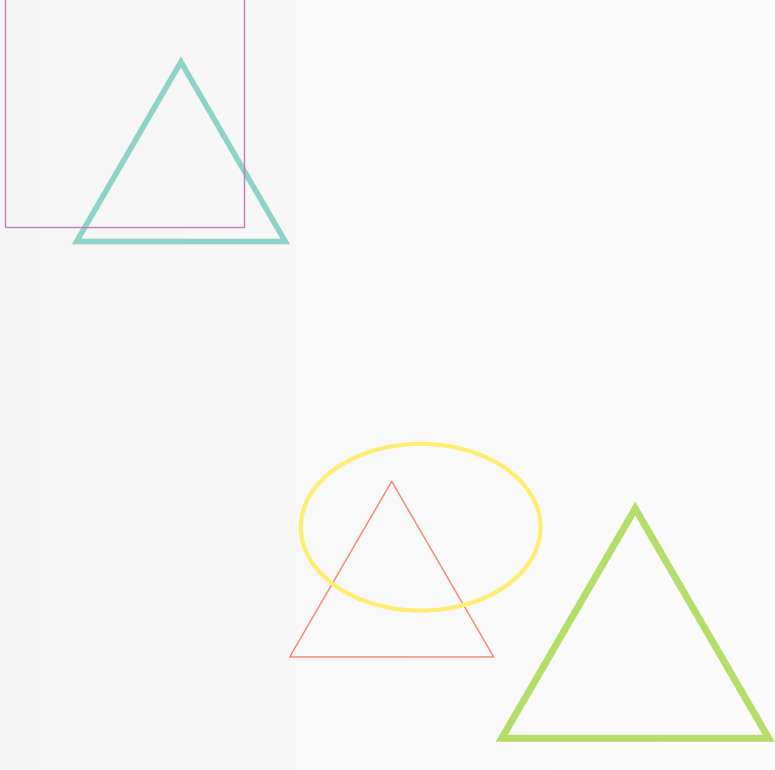[{"shape": "triangle", "thickness": 2, "radius": 0.78, "center": [0.233, 0.764]}, {"shape": "triangle", "thickness": 0.5, "radius": 0.76, "center": [0.505, 0.223]}, {"shape": "triangle", "thickness": 2.5, "radius": 0.99, "center": [0.82, 0.141]}, {"shape": "square", "thickness": 0.5, "radius": 0.77, "center": [0.16, 0.86]}, {"shape": "oval", "thickness": 1.5, "radius": 0.77, "center": [0.543, 0.315]}]